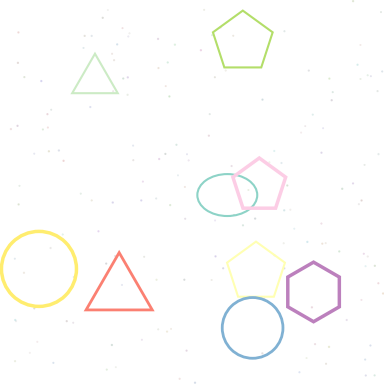[{"shape": "oval", "thickness": 1.5, "radius": 0.39, "center": [0.59, 0.493]}, {"shape": "pentagon", "thickness": 1.5, "radius": 0.4, "center": [0.665, 0.293]}, {"shape": "triangle", "thickness": 2, "radius": 0.5, "center": [0.31, 0.245]}, {"shape": "circle", "thickness": 2, "radius": 0.39, "center": [0.656, 0.148]}, {"shape": "pentagon", "thickness": 1.5, "radius": 0.41, "center": [0.631, 0.891]}, {"shape": "pentagon", "thickness": 2.5, "radius": 0.36, "center": [0.673, 0.518]}, {"shape": "hexagon", "thickness": 2.5, "radius": 0.39, "center": [0.814, 0.242]}, {"shape": "triangle", "thickness": 1.5, "radius": 0.34, "center": [0.247, 0.792]}, {"shape": "circle", "thickness": 2.5, "radius": 0.49, "center": [0.101, 0.302]}]